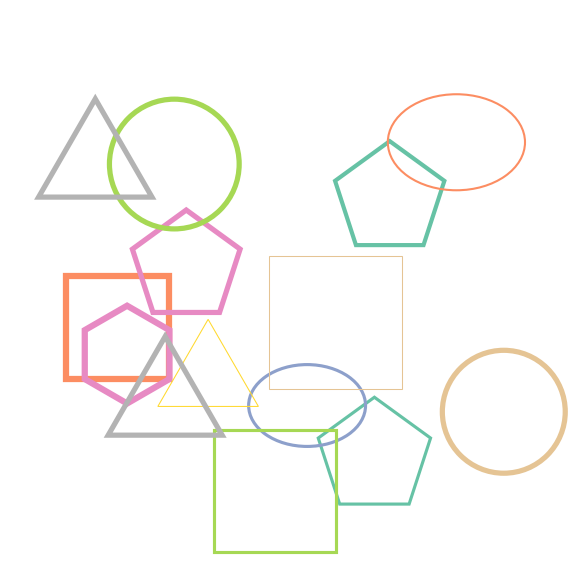[{"shape": "pentagon", "thickness": 1.5, "radius": 0.51, "center": [0.648, 0.209]}, {"shape": "pentagon", "thickness": 2, "radius": 0.5, "center": [0.675, 0.655]}, {"shape": "oval", "thickness": 1, "radius": 0.59, "center": [0.79, 0.753]}, {"shape": "square", "thickness": 3, "radius": 0.45, "center": [0.203, 0.431]}, {"shape": "oval", "thickness": 1.5, "radius": 0.51, "center": [0.532, 0.297]}, {"shape": "pentagon", "thickness": 2.5, "radius": 0.49, "center": [0.323, 0.537]}, {"shape": "hexagon", "thickness": 3, "radius": 0.42, "center": [0.22, 0.385]}, {"shape": "square", "thickness": 1.5, "radius": 0.53, "center": [0.476, 0.149]}, {"shape": "circle", "thickness": 2.5, "radius": 0.56, "center": [0.302, 0.715]}, {"shape": "triangle", "thickness": 0.5, "radius": 0.5, "center": [0.36, 0.346]}, {"shape": "square", "thickness": 0.5, "radius": 0.58, "center": [0.58, 0.44]}, {"shape": "circle", "thickness": 2.5, "radius": 0.53, "center": [0.872, 0.286]}, {"shape": "triangle", "thickness": 2.5, "radius": 0.57, "center": [0.286, 0.303]}, {"shape": "triangle", "thickness": 2.5, "radius": 0.57, "center": [0.165, 0.715]}]